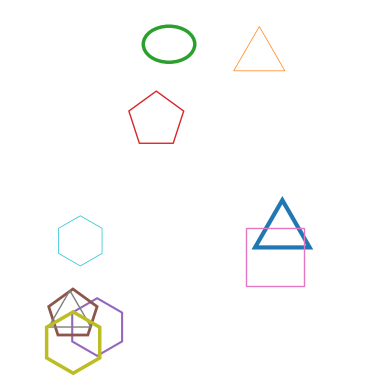[{"shape": "triangle", "thickness": 3, "radius": 0.41, "center": [0.733, 0.398]}, {"shape": "triangle", "thickness": 0.5, "radius": 0.38, "center": [0.673, 0.854]}, {"shape": "oval", "thickness": 2.5, "radius": 0.33, "center": [0.439, 0.885]}, {"shape": "pentagon", "thickness": 1, "radius": 0.37, "center": [0.406, 0.688]}, {"shape": "hexagon", "thickness": 1.5, "radius": 0.37, "center": [0.252, 0.151]}, {"shape": "pentagon", "thickness": 2, "radius": 0.33, "center": [0.189, 0.183]}, {"shape": "square", "thickness": 1, "radius": 0.38, "center": [0.713, 0.333]}, {"shape": "triangle", "thickness": 1, "radius": 0.32, "center": [0.181, 0.182]}, {"shape": "hexagon", "thickness": 2.5, "radius": 0.4, "center": [0.19, 0.11]}, {"shape": "hexagon", "thickness": 0.5, "radius": 0.33, "center": [0.209, 0.374]}]